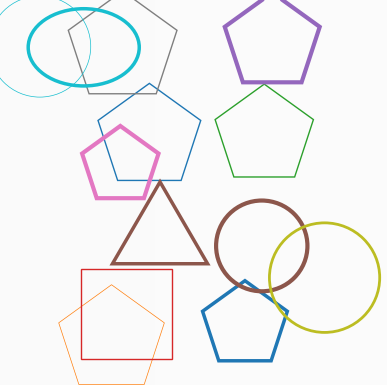[{"shape": "pentagon", "thickness": 2.5, "radius": 0.57, "center": [0.632, 0.156]}, {"shape": "pentagon", "thickness": 1, "radius": 0.7, "center": [0.385, 0.644]}, {"shape": "pentagon", "thickness": 0.5, "radius": 0.72, "center": [0.288, 0.117]}, {"shape": "pentagon", "thickness": 1, "radius": 0.67, "center": [0.682, 0.648]}, {"shape": "square", "thickness": 1, "radius": 0.58, "center": [0.327, 0.184]}, {"shape": "pentagon", "thickness": 3, "radius": 0.64, "center": [0.703, 0.89]}, {"shape": "circle", "thickness": 3, "radius": 0.59, "center": [0.676, 0.361]}, {"shape": "triangle", "thickness": 2.5, "radius": 0.71, "center": [0.413, 0.386]}, {"shape": "pentagon", "thickness": 3, "radius": 0.52, "center": [0.31, 0.569]}, {"shape": "pentagon", "thickness": 1, "radius": 0.74, "center": [0.316, 0.876]}, {"shape": "circle", "thickness": 2, "radius": 0.71, "center": [0.838, 0.279]}, {"shape": "circle", "thickness": 0.5, "radius": 0.66, "center": [0.103, 0.879]}, {"shape": "oval", "thickness": 2.5, "radius": 0.72, "center": [0.216, 0.877]}]